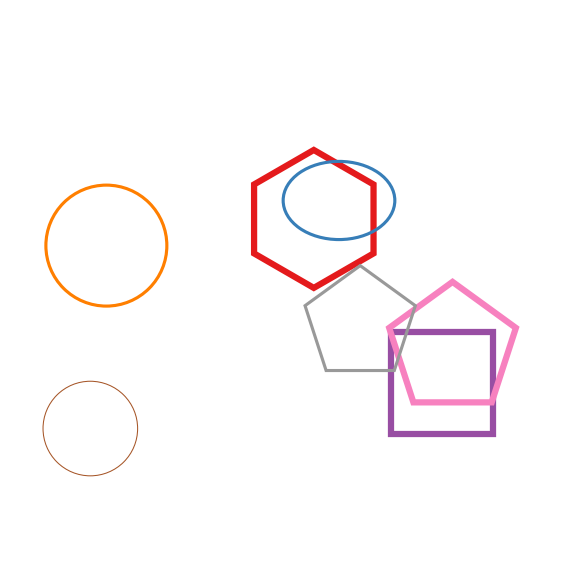[{"shape": "hexagon", "thickness": 3, "radius": 0.6, "center": [0.543, 0.62]}, {"shape": "oval", "thickness": 1.5, "radius": 0.48, "center": [0.587, 0.652]}, {"shape": "square", "thickness": 3, "radius": 0.44, "center": [0.766, 0.336]}, {"shape": "circle", "thickness": 1.5, "radius": 0.52, "center": [0.184, 0.574]}, {"shape": "circle", "thickness": 0.5, "radius": 0.41, "center": [0.156, 0.257]}, {"shape": "pentagon", "thickness": 3, "radius": 0.58, "center": [0.784, 0.396]}, {"shape": "pentagon", "thickness": 1.5, "radius": 0.5, "center": [0.624, 0.439]}]